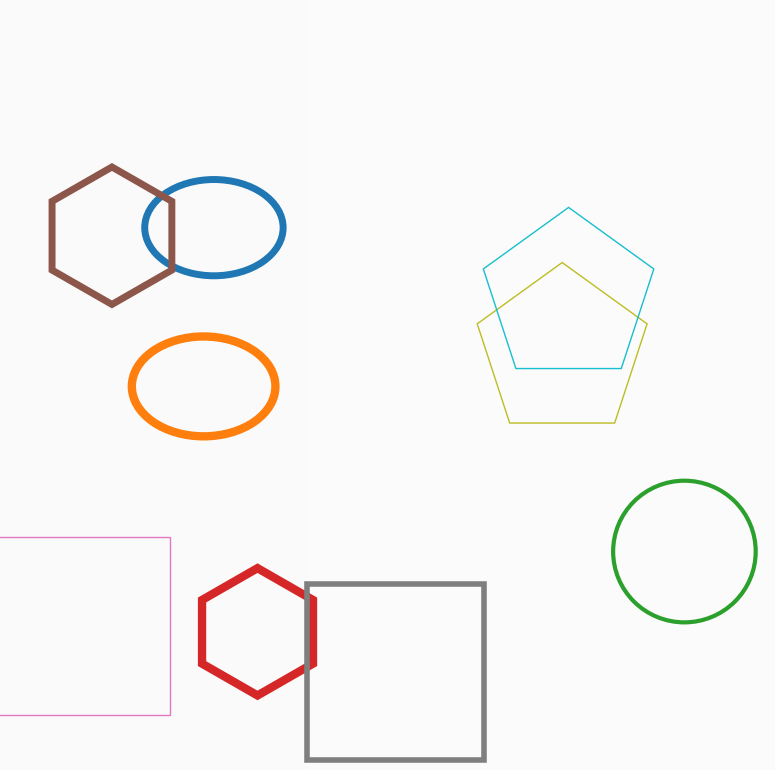[{"shape": "oval", "thickness": 2.5, "radius": 0.45, "center": [0.276, 0.704]}, {"shape": "oval", "thickness": 3, "radius": 0.46, "center": [0.263, 0.498]}, {"shape": "circle", "thickness": 1.5, "radius": 0.46, "center": [0.883, 0.284]}, {"shape": "hexagon", "thickness": 3, "radius": 0.41, "center": [0.332, 0.179]}, {"shape": "hexagon", "thickness": 2.5, "radius": 0.45, "center": [0.144, 0.694]}, {"shape": "square", "thickness": 0.5, "radius": 0.58, "center": [0.104, 0.187]}, {"shape": "square", "thickness": 2, "radius": 0.57, "center": [0.51, 0.127]}, {"shape": "pentagon", "thickness": 0.5, "radius": 0.58, "center": [0.725, 0.544]}, {"shape": "pentagon", "thickness": 0.5, "radius": 0.58, "center": [0.734, 0.615]}]